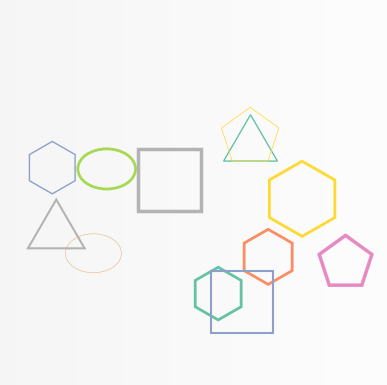[{"shape": "hexagon", "thickness": 2, "radius": 0.34, "center": [0.563, 0.237]}, {"shape": "triangle", "thickness": 1, "radius": 0.4, "center": [0.646, 0.622]}, {"shape": "hexagon", "thickness": 2, "radius": 0.36, "center": [0.692, 0.333]}, {"shape": "square", "thickness": 1.5, "radius": 0.4, "center": [0.625, 0.215]}, {"shape": "hexagon", "thickness": 1, "radius": 0.34, "center": [0.135, 0.565]}, {"shape": "pentagon", "thickness": 2.5, "radius": 0.36, "center": [0.892, 0.317]}, {"shape": "oval", "thickness": 2, "radius": 0.37, "center": [0.275, 0.561]}, {"shape": "pentagon", "thickness": 0.5, "radius": 0.39, "center": [0.646, 0.643]}, {"shape": "hexagon", "thickness": 2, "radius": 0.49, "center": [0.78, 0.484]}, {"shape": "oval", "thickness": 0.5, "radius": 0.36, "center": [0.241, 0.342]}, {"shape": "triangle", "thickness": 1.5, "radius": 0.42, "center": [0.145, 0.397]}, {"shape": "square", "thickness": 2.5, "radius": 0.41, "center": [0.437, 0.532]}]